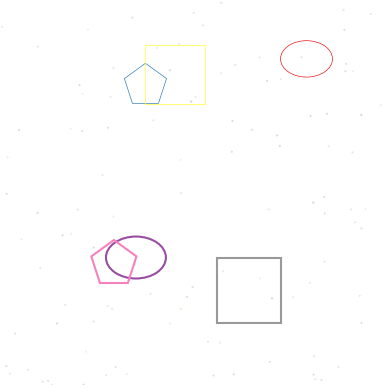[{"shape": "oval", "thickness": 0.5, "radius": 0.34, "center": [0.796, 0.847]}, {"shape": "pentagon", "thickness": 0.5, "radius": 0.29, "center": [0.378, 0.778]}, {"shape": "oval", "thickness": 1.5, "radius": 0.39, "center": [0.353, 0.331]}, {"shape": "square", "thickness": 0.5, "radius": 0.39, "center": [0.455, 0.807]}, {"shape": "pentagon", "thickness": 1.5, "radius": 0.31, "center": [0.296, 0.315]}, {"shape": "square", "thickness": 1.5, "radius": 0.42, "center": [0.646, 0.246]}]